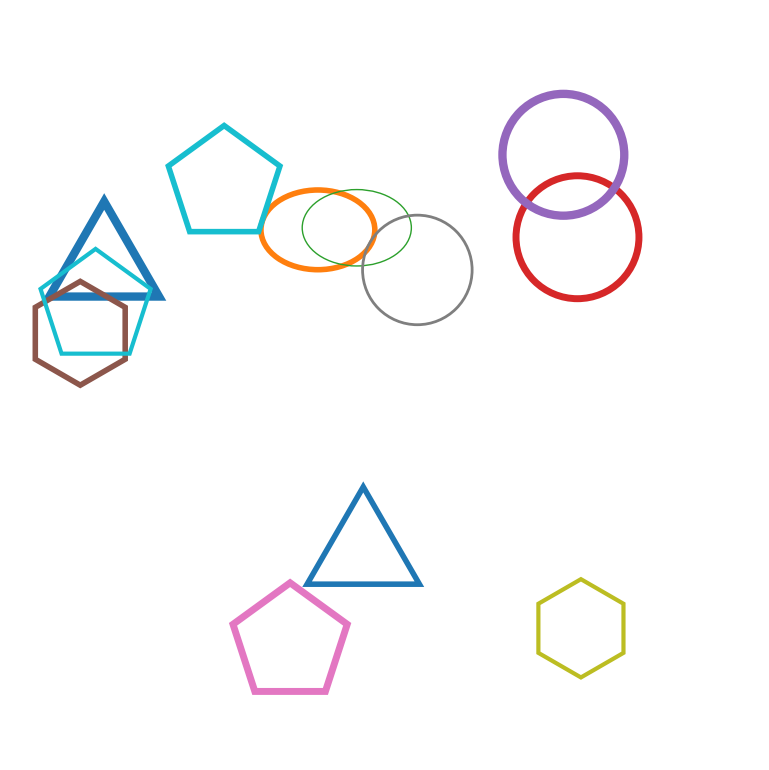[{"shape": "triangle", "thickness": 3, "radius": 0.41, "center": [0.135, 0.656]}, {"shape": "triangle", "thickness": 2, "radius": 0.42, "center": [0.472, 0.283]}, {"shape": "oval", "thickness": 2, "radius": 0.37, "center": [0.413, 0.702]}, {"shape": "oval", "thickness": 0.5, "radius": 0.35, "center": [0.463, 0.704]}, {"shape": "circle", "thickness": 2.5, "radius": 0.4, "center": [0.75, 0.692]}, {"shape": "circle", "thickness": 3, "radius": 0.4, "center": [0.732, 0.799]}, {"shape": "hexagon", "thickness": 2, "radius": 0.34, "center": [0.104, 0.567]}, {"shape": "pentagon", "thickness": 2.5, "radius": 0.39, "center": [0.377, 0.165]}, {"shape": "circle", "thickness": 1, "radius": 0.36, "center": [0.542, 0.649]}, {"shape": "hexagon", "thickness": 1.5, "radius": 0.32, "center": [0.754, 0.184]}, {"shape": "pentagon", "thickness": 2, "radius": 0.38, "center": [0.291, 0.761]}, {"shape": "pentagon", "thickness": 1.5, "radius": 0.38, "center": [0.124, 0.602]}]